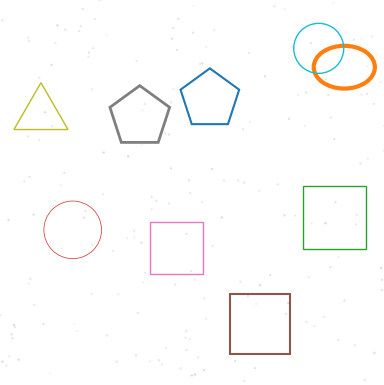[{"shape": "pentagon", "thickness": 1.5, "radius": 0.4, "center": [0.545, 0.742]}, {"shape": "oval", "thickness": 3, "radius": 0.4, "center": [0.894, 0.826]}, {"shape": "square", "thickness": 1, "radius": 0.41, "center": [0.868, 0.435]}, {"shape": "circle", "thickness": 0.5, "radius": 0.37, "center": [0.189, 0.403]}, {"shape": "square", "thickness": 1.5, "radius": 0.39, "center": [0.676, 0.158]}, {"shape": "square", "thickness": 1, "radius": 0.34, "center": [0.458, 0.355]}, {"shape": "pentagon", "thickness": 2, "radius": 0.41, "center": [0.363, 0.696]}, {"shape": "triangle", "thickness": 1, "radius": 0.41, "center": [0.106, 0.704]}, {"shape": "circle", "thickness": 1, "radius": 0.32, "center": [0.828, 0.874]}]